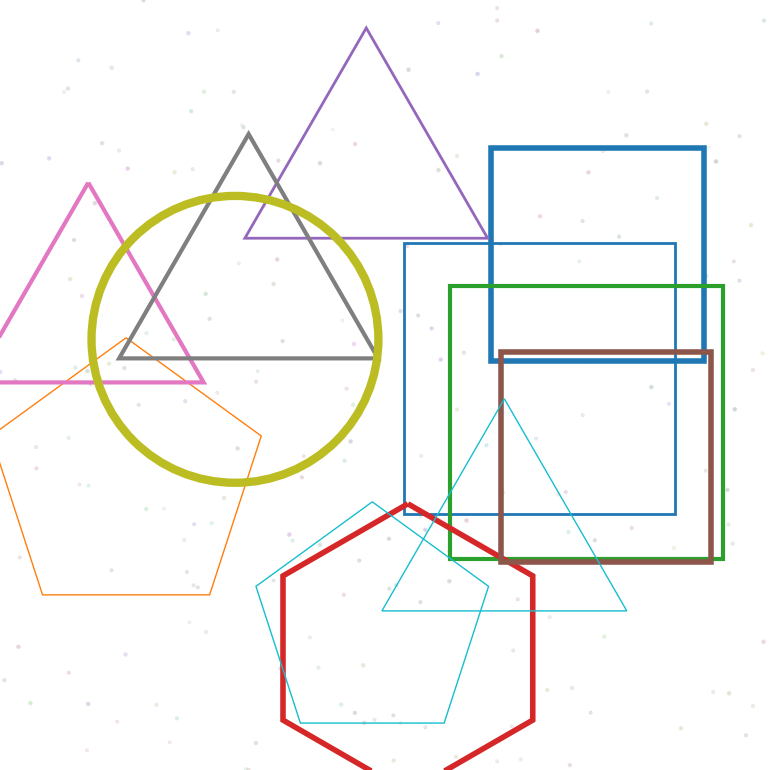[{"shape": "square", "thickness": 2, "radius": 0.69, "center": [0.776, 0.669]}, {"shape": "square", "thickness": 1, "radius": 0.88, "center": [0.7, 0.508]}, {"shape": "pentagon", "thickness": 0.5, "radius": 0.92, "center": [0.164, 0.377]}, {"shape": "square", "thickness": 1.5, "radius": 0.89, "center": [0.761, 0.451]}, {"shape": "hexagon", "thickness": 2, "radius": 0.94, "center": [0.53, 0.158]}, {"shape": "triangle", "thickness": 1, "radius": 0.91, "center": [0.476, 0.782]}, {"shape": "square", "thickness": 2, "radius": 0.68, "center": [0.787, 0.406]}, {"shape": "triangle", "thickness": 1.5, "radius": 0.86, "center": [0.115, 0.59]}, {"shape": "triangle", "thickness": 1.5, "radius": 0.97, "center": [0.323, 0.632]}, {"shape": "circle", "thickness": 3, "radius": 0.93, "center": [0.305, 0.559]}, {"shape": "pentagon", "thickness": 0.5, "radius": 0.79, "center": [0.483, 0.189]}, {"shape": "triangle", "thickness": 0.5, "radius": 0.92, "center": [0.655, 0.298]}]